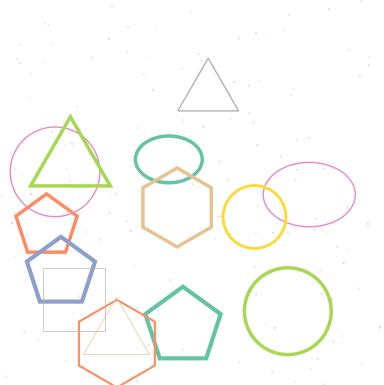[{"shape": "oval", "thickness": 2.5, "radius": 0.43, "center": [0.439, 0.586]}, {"shape": "pentagon", "thickness": 3, "radius": 0.51, "center": [0.475, 0.152]}, {"shape": "pentagon", "thickness": 2.5, "radius": 0.42, "center": [0.121, 0.413]}, {"shape": "hexagon", "thickness": 1.5, "radius": 0.57, "center": [0.304, 0.107]}, {"shape": "pentagon", "thickness": 3, "radius": 0.46, "center": [0.158, 0.292]}, {"shape": "oval", "thickness": 1, "radius": 0.6, "center": [0.803, 0.495]}, {"shape": "circle", "thickness": 1, "radius": 0.58, "center": [0.143, 0.554]}, {"shape": "circle", "thickness": 2.5, "radius": 0.56, "center": [0.748, 0.192]}, {"shape": "triangle", "thickness": 2.5, "radius": 0.6, "center": [0.183, 0.577]}, {"shape": "circle", "thickness": 2, "radius": 0.41, "center": [0.661, 0.436]}, {"shape": "hexagon", "thickness": 2.5, "radius": 0.51, "center": [0.46, 0.461]}, {"shape": "triangle", "thickness": 0.5, "radius": 0.5, "center": [0.303, 0.129]}, {"shape": "square", "thickness": 0.5, "radius": 0.4, "center": [0.192, 0.222]}, {"shape": "triangle", "thickness": 1, "radius": 0.46, "center": [0.541, 0.757]}]